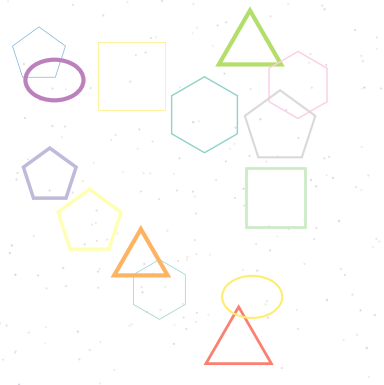[{"shape": "hexagon", "thickness": 0.5, "radius": 0.39, "center": [0.414, 0.248]}, {"shape": "hexagon", "thickness": 1, "radius": 0.49, "center": [0.531, 0.702]}, {"shape": "pentagon", "thickness": 2.5, "radius": 0.43, "center": [0.232, 0.423]}, {"shape": "pentagon", "thickness": 2.5, "radius": 0.36, "center": [0.129, 0.544]}, {"shape": "triangle", "thickness": 2, "radius": 0.49, "center": [0.62, 0.105]}, {"shape": "pentagon", "thickness": 0.5, "radius": 0.36, "center": [0.101, 0.858]}, {"shape": "triangle", "thickness": 3, "radius": 0.4, "center": [0.366, 0.325]}, {"shape": "triangle", "thickness": 3, "radius": 0.47, "center": [0.649, 0.879]}, {"shape": "hexagon", "thickness": 1, "radius": 0.44, "center": [0.774, 0.779]}, {"shape": "pentagon", "thickness": 1.5, "radius": 0.48, "center": [0.727, 0.669]}, {"shape": "oval", "thickness": 3, "radius": 0.38, "center": [0.141, 0.792]}, {"shape": "square", "thickness": 2, "radius": 0.38, "center": [0.716, 0.487]}, {"shape": "oval", "thickness": 1.5, "radius": 0.39, "center": [0.655, 0.229]}, {"shape": "square", "thickness": 0.5, "radius": 0.44, "center": [0.342, 0.802]}]